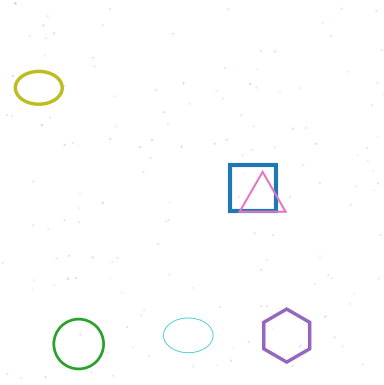[{"shape": "square", "thickness": 3, "radius": 0.3, "center": [0.658, 0.511]}, {"shape": "circle", "thickness": 2, "radius": 0.32, "center": [0.204, 0.106]}, {"shape": "hexagon", "thickness": 2.5, "radius": 0.34, "center": [0.745, 0.128]}, {"shape": "triangle", "thickness": 1.5, "radius": 0.35, "center": [0.682, 0.485]}, {"shape": "oval", "thickness": 2.5, "radius": 0.3, "center": [0.101, 0.772]}, {"shape": "oval", "thickness": 0.5, "radius": 0.32, "center": [0.489, 0.129]}]